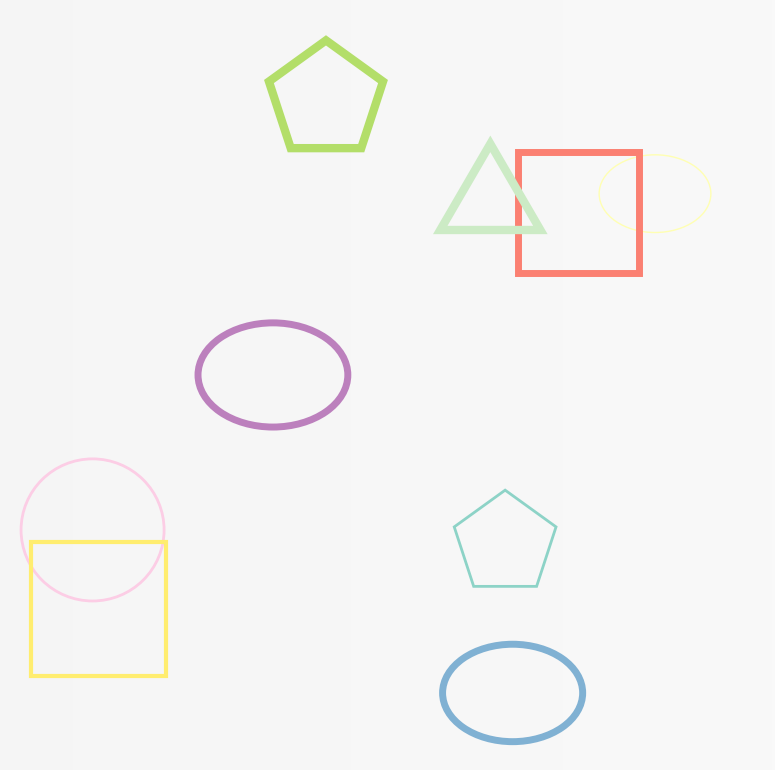[{"shape": "pentagon", "thickness": 1, "radius": 0.35, "center": [0.652, 0.294]}, {"shape": "oval", "thickness": 0.5, "radius": 0.36, "center": [0.845, 0.748]}, {"shape": "square", "thickness": 2.5, "radius": 0.39, "center": [0.747, 0.724]}, {"shape": "oval", "thickness": 2.5, "radius": 0.45, "center": [0.661, 0.1]}, {"shape": "pentagon", "thickness": 3, "radius": 0.39, "center": [0.421, 0.87]}, {"shape": "circle", "thickness": 1, "radius": 0.46, "center": [0.119, 0.312]}, {"shape": "oval", "thickness": 2.5, "radius": 0.48, "center": [0.352, 0.513]}, {"shape": "triangle", "thickness": 3, "radius": 0.37, "center": [0.633, 0.739]}, {"shape": "square", "thickness": 1.5, "radius": 0.43, "center": [0.127, 0.209]}]